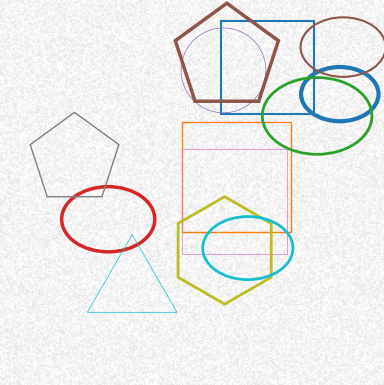[{"shape": "square", "thickness": 1.5, "radius": 0.6, "center": [0.696, 0.825]}, {"shape": "oval", "thickness": 3, "radius": 0.5, "center": [0.883, 0.755]}, {"shape": "square", "thickness": 1, "radius": 0.71, "center": [0.615, 0.541]}, {"shape": "oval", "thickness": 2, "radius": 0.71, "center": [0.824, 0.699]}, {"shape": "oval", "thickness": 2.5, "radius": 0.6, "center": [0.281, 0.431]}, {"shape": "circle", "thickness": 0.5, "radius": 0.55, "center": [0.581, 0.817]}, {"shape": "oval", "thickness": 1.5, "radius": 0.55, "center": [0.891, 0.878]}, {"shape": "pentagon", "thickness": 2.5, "radius": 0.7, "center": [0.589, 0.851]}, {"shape": "square", "thickness": 0.5, "radius": 0.68, "center": [0.609, 0.476]}, {"shape": "pentagon", "thickness": 1, "radius": 0.61, "center": [0.194, 0.587]}, {"shape": "hexagon", "thickness": 2, "radius": 0.7, "center": [0.584, 0.35]}, {"shape": "oval", "thickness": 2, "radius": 0.59, "center": [0.644, 0.356]}, {"shape": "triangle", "thickness": 0.5, "radius": 0.67, "center": [0.343, 0.256]}]